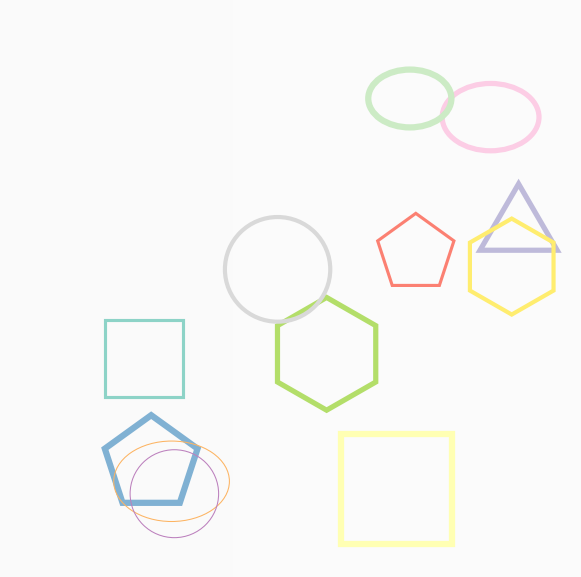[{"shape": "square", "thickness": 1.5, "radius": 0.34, "center": [0.247, 0.378]}, {"shape": "square", "thickness": 3, "radius": 0.48, "center": [0.682, 0.152]}, {"shape": "triangle", "thickness": 2.5, "radius": 0.38, "center": [0.892, 0.604]}, {"shape": "pentagon", "thickness": 1.5, "radius": 0.34, "center": [0.715, 0.561]}, {"shape": "pentagon", "thickness": 3, "radius": 0.42, "center": [0.26, 0.196]}, {"shape": "oval", "thickness": 0.5, "radius": 0.5, "center": [0.295, 0.166]}, {"shape": "hexagon", "thickness": 2.5, "radius": 0.49, "center": [0.562, 0.386]}, {"shape": "oval", "thickness": 2.5, "radius": 0.42, "center": [0.844, 0.796]}, {"shape": "circle", "thickness": 2, "radius": 0.45, "center": [0.478, 0.533]}, {"shape": "circle", "thickness": 0.5, "radius": 0.38, "center": [0.3, 0.144]}, {"shape": "oval", "thickness": 3, "radius": 0.36, "center": [0.705, 0.829]}, {"shape": "hexagon", "thickness": 2, "radius": 0.42, "center": [0.88, 0.538]}]